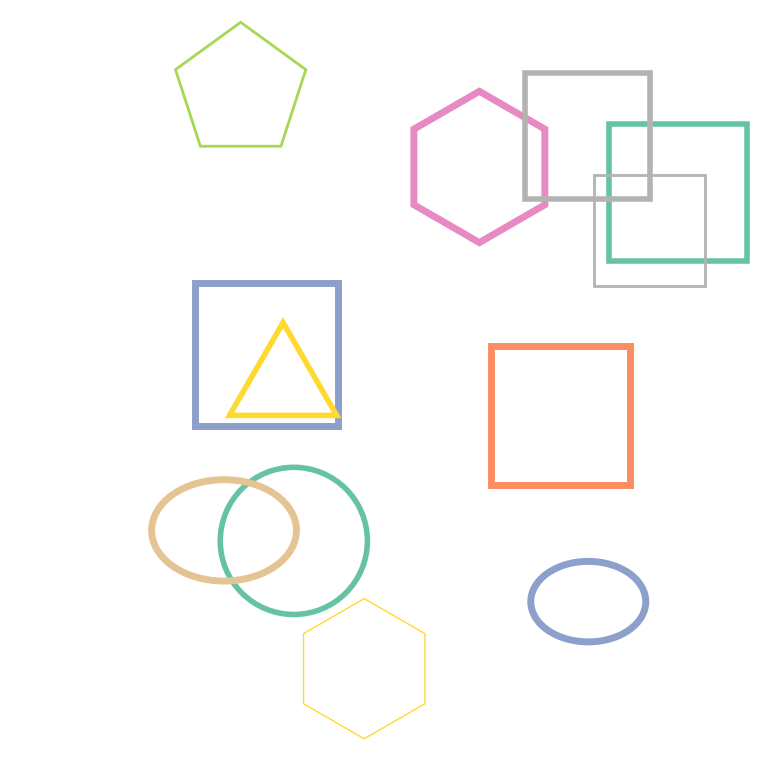[{"shape": "square", "thickness": 2, "radius": 0.45, "center": [0.881, 0.75]}, {"shape": "circle", "thickness": 2, "radius": 0.48, "center": [0.382, 0.298]}, {"shape": "square", "thickness": 2.5, "radius": 0.45, "center": [0.728, 0.46]}, {"shape": "square", "thickness": 2.5, "radius": 0.46, "center": [0.346, 0.54]}, {"shape": "oval", "thickness": 2.5, "radius": 0.37, "center": [0.764, 0.219]}, {"shape": "hexagon", "thickness": 2.5, "radius": 0.49, "center": [0.623, 0.783]}, {"shape": "pentagon", "thickness": 1, "radius": 0.44, "center": [0.313, 0.882]}, {"shape": "hexagon", "thickness": 0.5, "radius": 0.46, "center": [0.473, 0.132]}, {"shape": "triangle", "thickness": 2, "radius": 0.4, "center": [0.368, 0.501]}, {"shape": "oval", "thickness": 2.5, "radius": 0.47, "center": [0.291, 0.311]}, {"shape": "square", "thickness": 1, "radius": 0.36, "center": [0.844, 0.701]}, {"shape": "square", "thickness": 2, "radius": 0.41, "center": [0.763, 0.823]}]